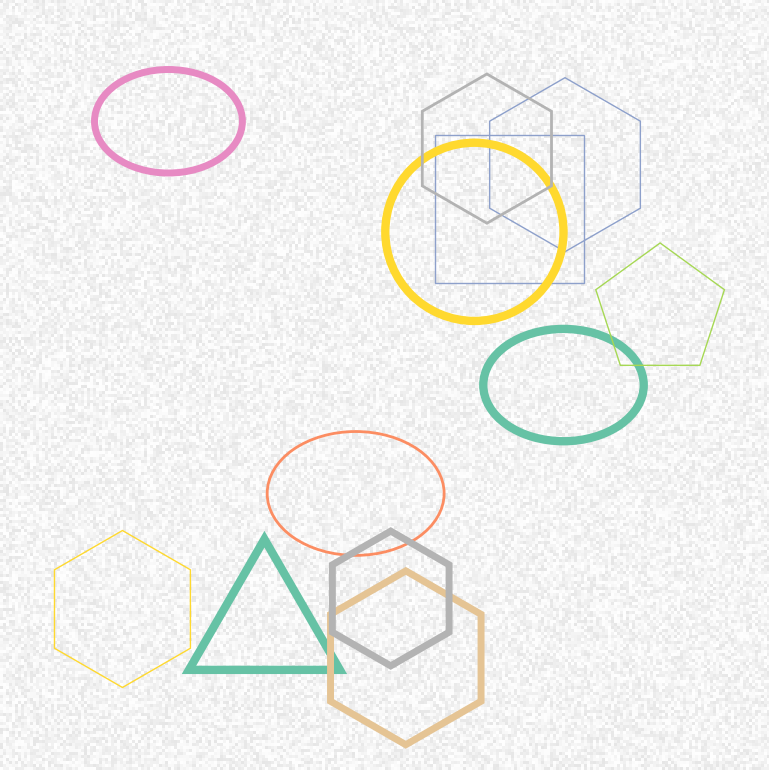[{"shape": "triangle", "thickness": 3, "radius": 0.57, "center": [0.343, 0.187]}, {"shape": "oval", "thickness": 3, "radius": 0.52, "center": [0.732, 0.5]}, {"shape": "oval", "thickness": 1, "radius": 0.57, "center": [0.462, 0.359]}, {"shape": "hexagon", "thickness": 0.5, "radius": 0.56, "center": [0.734, 0.786]}, {"shape": "square", "thickness": 0.5, "radius": 0.48, "center": [0.662, 0.729]}, {"shape": "oval", "thickness": 2.5, "radius": 0.48, "center": [0.219, 0.843]}, {"shape": "pentagon", "thickness": 0.5, "radius": 0.44, "center": [0.857, 0.597]}, {"shape": "hexagon", "thickness": 0.5, "radius": 0.51, "center": [0.159, 0.209]}, {"shape": "circle", "thickness": 3, "radius": 0.58, "center": [0.616, 0.699]}, {"shape": "hexagon", "thickness": 2.5, "radius": 0.56, "center": [0.527, 0.146]}, {"shape": "hexagon", "thickness": 2.5, "radius": 0.44, "center": [0.507, 0.223]}, {"shape": "hexagon", "thickness": 1, "radius": 0.48, "center": [0.632, 0.807]}]